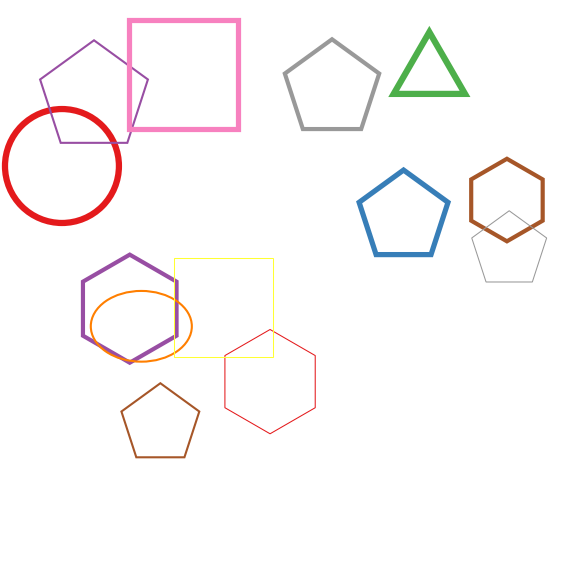[{"shape": "circle", "thickness": 3, "radius": 0.49, "center": [0.107, 0.712]}, {"shape": "hexagon", "thickness": 0.5, "radius": 0.45, "center": [0.468, 0.338]}, {"shape": "pentagon", "thickness": 2.5, "radius": 0.4, "center": [0.699, 0.624]}, {"shape": "triangle", "thickness": 3, "radius": 0.36, "center": [0.743, 0.872]}, {"shape": "hexagon", "thickness": 2, "radius": 0.47, "center": [0.225, 0.465]}, {"shape": "pentagon", "thickness": 1, "radius": 0.49, "center": [0.163, 0.831]}, {"shape": "oval", "thickness": 1, "radius": 0.44, "center": [0.245, 0.434]}, {"shape": "square", "thickness": 0.5, "radius": 0.43, "center": [0.388, 0.467]}, {"shape": "hexagon", "thickness": 2, "radius": 0.36, "center": [0.878, 0.653]}, {"shape": "pentagon", "thickness": 1, "radius": 0.35, "center": [0.278, 0.265]}, {"shape": "square", "thickness": 2.5, "radius": 0.47, "center": [0.317, 0.87]}, {"shape": "pentagon", "thickness": 2, "radius": 0.43, "center": [0.575, 0.845]}, {"shape": "pentagon", "thickness": 0.5, "radius": 0.34, "center": [0.882, 0.566]}]